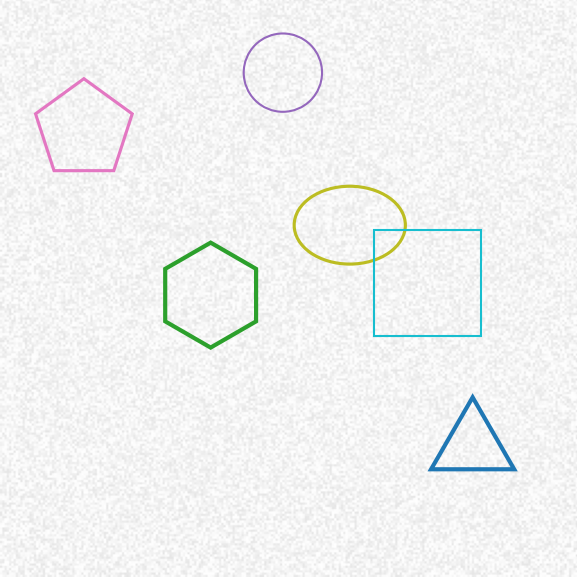[{"shape": "triangle", "thickness": 2, "radius": 0.42, "center": [0.818, 0.228]}, {"shape": "hexagon", "thickness": 2, "radius": 0.45, "center": [0.365, 0.488]}, {"shape": "circle", "thickness": 1, "radius": 0.34, "center": [0.49, 0.873]}, {"shape": "pentagon", "thickness": 1.5, "radius": 0.44, "center": [0.145, 0.775]}, {"shape": "oval", "thickness": 1.5, "radius": 0.48, "center": [0.606, 0.609]}, {"shape": "square", "thickness": 1, "radius": 0.46, "center": [0.74, 0.509]}]